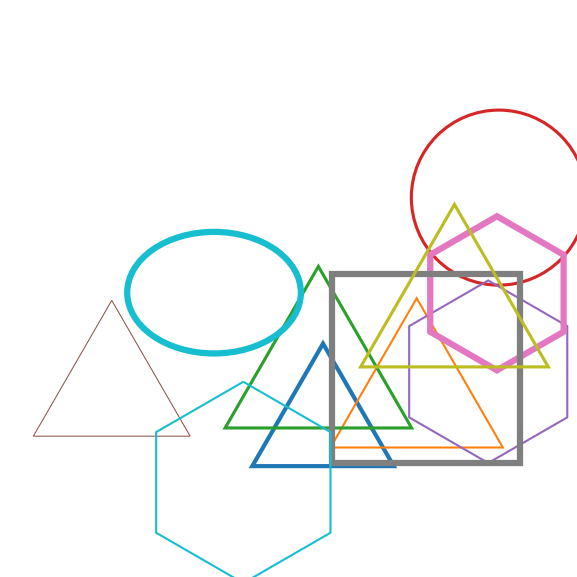[{"shape": "triangle", "thickness": 2, "radius": 0.71, "center": [0.559, 0.263]}, {"shape": "triangle", "thickness": 1, "radius": 0.86, "center": [0.722, 0.31]}, {"shape": "triangle", "thickness": 1.5, "radius": 0.93, "center": [0.551, 0.351]}, {"shape": "circle", "thickness": 1.5, "radius": 0.76, "center": [0.864, 0.657]}, {"shape": "hexagon", "thickness": 1, "radius": 0.79, "center": [0.845, 0.355]}, {"shape": "triangle", "thickness": 0.5, "radius": 0.78, "center": [0.194, 0.322]}, {"shape": "hexagon", "thickness": 3, "radius": 0.67, "center": [0.86, 0.491]}, {"shape": "square", "thickness": 3, "radius": 0.82, "center": [0.738, 0.361]}, {"shape": "triangle", "thickness": 1.5, "radius": 0.94, "center": [0.787, 0.458]}, {"shape": "oval", "thickness": 3, "radius": 0.75, "center": [0.371, 0.492]}, {"shape": "hexagon", "thickness": 1, "radius": 0.87, "center": [0.421, 0.164]}]